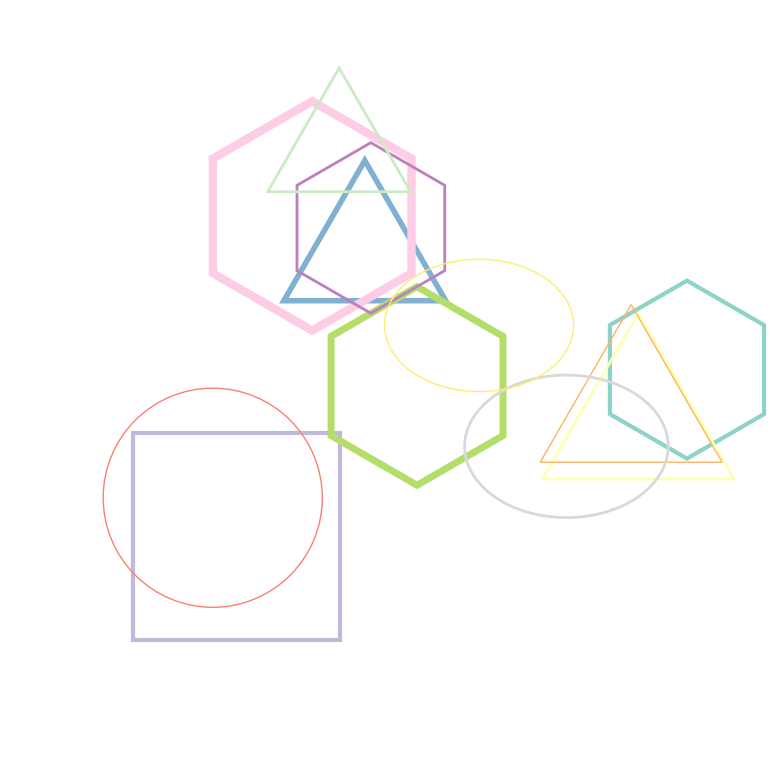[{"shape": "hexagon", "thickness": 1.5, "radius": 0.58, "center": [0.892, 0.52]}, {"shape": "triangle", "thickness": 1, "radius": 0.72, "center": [0.829, 0.45]}, {"shape": "square", "thickness": 1.5, "radius": 0.67, "center": [0.307, 0.304]}, {"shape": "circle", "thickness": 0.5, "radius": 0.71, "center": [0.276, 0.354]}, {"shape": "triangle", "thickness": 2, "radius": 0.61, "center": [0.474, 0.67]}, {"shape": "triangle", "thickness": 0.5, "radius": 0.68, "center": [0.82, 0.468]}, {"shape": "hexagon", "thickness": 2.5, "radius": 0.64, "center": [0.542, 0.499]}, {"shape": "hexagon", "thickness": 3, "radius": 0.74, "center": [0.405, 0.72]}, {"shape": "oval", "thickness": 1, "radius": 0.66, "center": [0.736, 0.42]}, {"shape": "hexagon", "thickness": 1, "radius": 0.55, "center": [0.482, 0.704]}, {"shape": "triangle", "thickness": 1, "radius": 0.54, "center": [0.44, 0.805]}, {"shape": "oval", "thickness": 0.5, "radius": 0.61, "center": [0.622, 0.577]}]